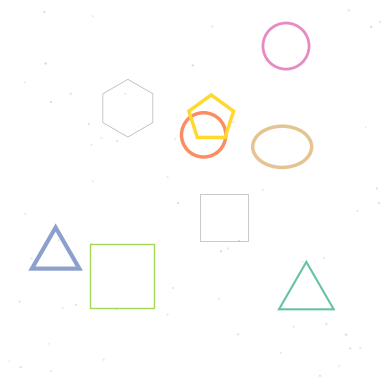[{"shape": "triangle", "thickness": 1.5, "radius": 0.41, "center": [0.796, 0.238]}, {"shape": "circle", "thickness": 2.5, "radius": 0.29, "center": [0.529, 0.65]}, {"shape": "triangle", "thickness": 3, "radius": 0.36, "center": [0.144, 0.338]}, {"shape": "circle", "thickness": 2, "radius": 0.3, "center": [0.743, 0.88]}, {"shape": "square", "thickness": 1, "radius": 0.42, "center": [0.317, 0.283]}, {"shape": "pentagon", "thickness": 2.5, "radius": 0.31, "center": [0.549, 0.692]}, {"shape": "oval", "thickness": 2.5, "radius": 0.38, "center": [0.733, 0.619]}, {"shape": "hexagon", "thickness": 0.5, "radius": 0.37, "center": [0.332, 0.719]}, {"shape": "square", "thickness": 0.5, "radius": 0.31, "center": [0.582, 0.435]}]